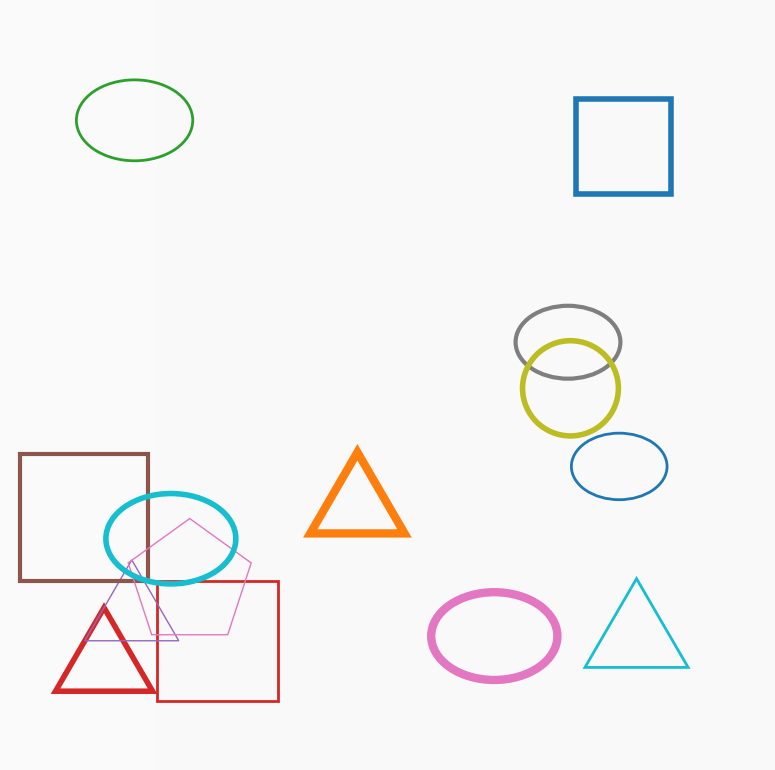[{"shape": "oval", "thickness": 1, "radius": 0.31, "center": [0.799, 0.394]}, {"shape": "square", "thickness": 2, "radius": 0.31, "center": [0.805, 0.809]}, {"shape": "triangle", "thickness": 3, "radius": 0.35, "center": [0.461, 0.342]}, {"shape": "oval", "thickness": 1, "radius": 0.38, "center": [0.174, 0.844]}, {"shape": "triangle", "thickness": 2, "radius": 0.36, "center": [0.134, 0.138]}, {"shape": "square", "thickness": 1, "radius": 0.39, "center": [0.281, 0.167]}, {"shape": "triangle", "thickness": 0.5, "radius": 0.35, "center": [0.17, 0.203]}, {"shape": "square", "thickness": 1.5, "radius": 0.41, "center": [0.109, 0.328]}, {"shape": "pentagon", "thickness": 0.5, "radius": 0.42, "center": [0.245, 0.243]}, {"shape": "oval", "thickness": 3, "radius": 0.41, "center": [0.638, 0.174]}, {"shape": "oval", "thickness": 1.5, "radius": 0.34, "center": [0.733, 0.556]}, {"shape": "circle", "thickness": 2, "radius": 0.31, "center": [0.736, 0.496]}, {"shape": "triangle", "thickness": 1, "radius": 0.38, "center": [0.821, 0.172]}, {"shape": "oval", "thickness": 2, "radius": 0.42, "center": [0.22, 0.3]}]